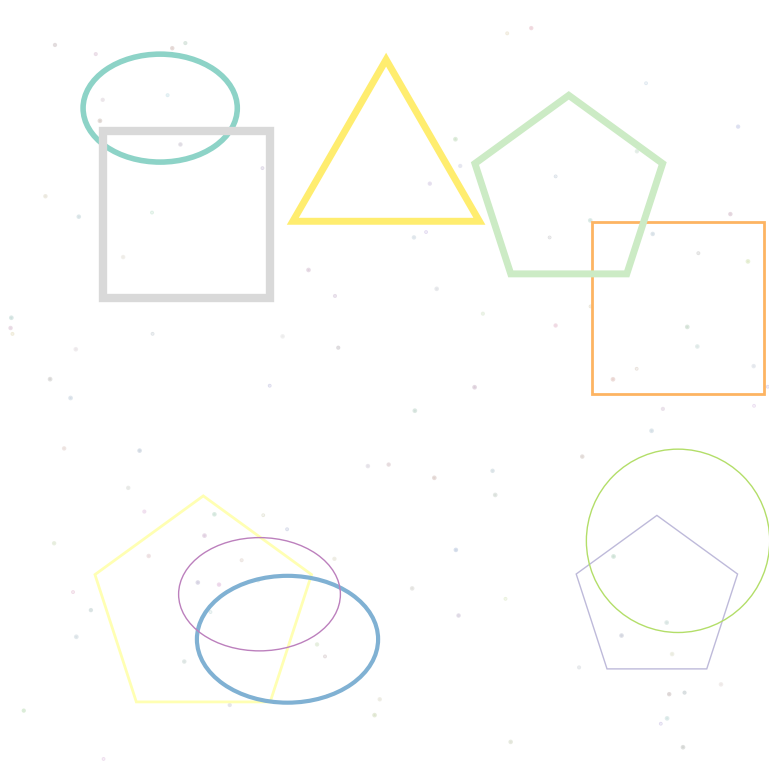[{"shape": "oval", "thickness": 2, "radius": 0.5, "center": [0.208, 0.86]}, {"shape": "pentagon", "thickness": 1, "radius": 0.74, "center": [0.264, 0.208]}, {"shape": "pentagon", "thickness": 0.5, "radius": 0.55, "center": [0.853, 0.22]}, {"shape": "oval", "thickness": 1.5, "radius": 0.59, "center": [0.373, 0.17]}, {"shape": "square", "thickness": 1, "radius": 0.56, "center": [0.88, 0.6]}, {"shape": "circle", "thickness": 0.5, "radius": 0.6, "center": [0.881, 0.298]}, {"shape": "square", "thickness": 3, "radius": 0.54, "center": [0.242, 0.722]}, {"shape": "oval", "thickness": 0.5, "radius": 0.53, "center": [0.337, 0.228]}, {"shape": "pentagon", "thickness": 2.5, "radius": 0.64, "center": [0.739, 0.748]}, {"shape": "triangle", "thickness": 2.5, "radius": 0.7, "center": [0.501, 0.783]}]